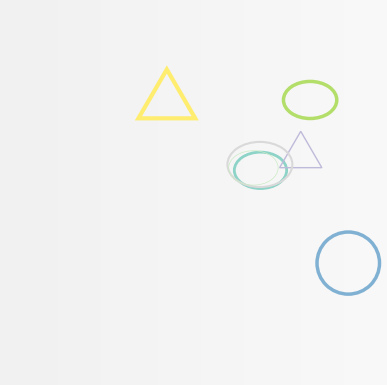[{"shape": "oval", "thickness": 2, "radius": 0.34, "center": [0.672, 0.558]}, {"shape": "triangle", "thickness": 1, "radius": 0.31, "center": [0.776, 0.596]}, {"shape": "circle", "thickness": 2.5, "radius": 0.4, "center": [0.899, 0.317]}, {"shape": "oval", "thickness": 2.5, "radius": 0.34, "center": [0.8, 0.74]}, {"shape": "oval", "thickness": 1.5, "radius": 0.42, "center": [0.671, 0.573]}, {"shape": "oval", "thickness": 0.5, "radius": 0.32, "center": [0.654, 0.564]}, {"shape": "triangle", "thickness": 3, "radius": 0.42, "center": [0.431, 0.735]}]